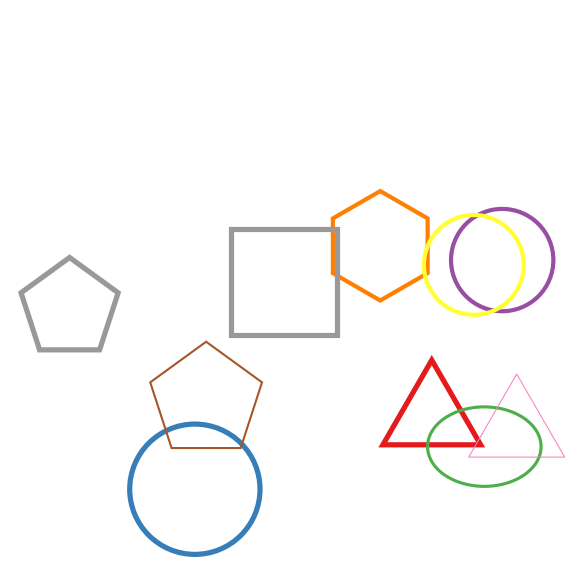[{"shape": "triangle", "thickness": 2.5, "radius": 0.49, "center": [0.748, 0.278]}, {"shape": "circle", "thickness": 2.5, "radius": 0.56, "center": [0.337, 0.152]}, {"shape": "oval", "thickness": 1.5, "radius": 0.49, "center": [0.839, 0.226]}, {"shape": "circle", "thickness": 2, "radius": 0.44, "center": [0.87, 0.549]}, {"shape": "hexagon", "thickness": 2, "radius": 0.47, "center": [0.658, 0.574]}, {"shape": "circle", "thickness": 2, "radius": 0.43, "center": [0.82, 0.54]}, {"shape": "pentagon", "thickness": 1, "radius": 0.51, "center": [0.357, 0.306]}, {"shape": "triangle", "thickness": 0.5, "radius": 0.48, "center": [0.895, 0.256]}, {"shape": "square", "thickness": 2.5, "radius": 0.46, "center": [0.491, 0.511]}, {"shape": "pentagon", "thickness": 2.5, "radius": 0.44, "center": [0.121, 0.465]}]